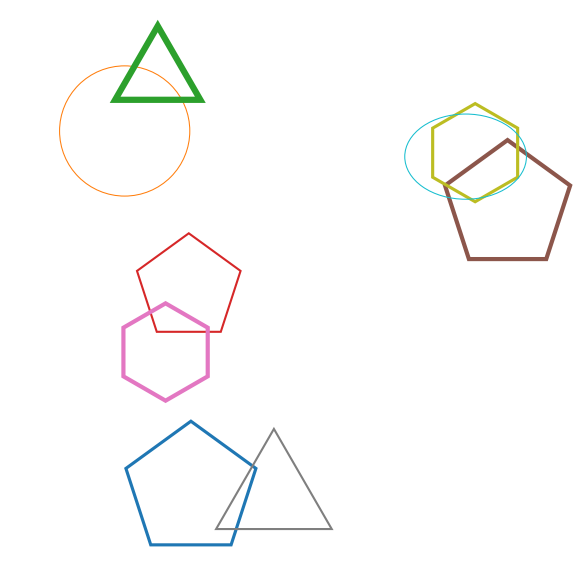[{"shape": "pentagon", "thickness": 1.5, "radius": 0.59, "center": [0.331, 0.151]}, {"shape": "circle", "thickness": 0.5, "radius": 0.56, "center": [0.216, 0.772]}, {"shape": "triangle", "thickness": 3, "radius": 0.43, "center": [0.273, 0.869]}, {"shape": "pentagon", "thickness": 1, "radius": 0.47, "center": [0.327, 0.501]}, {"shape": "pentagon", "thickness": 2, "radius": 0.57, "center": [0.879, 0.643]}, {"shape": "hexagon", "thickness": 2, "radius": 0.42, "center": [0.287, 0.39]}, {"shape": "triangle", "thickness": 1, "radius": 0.58, "center": [0.474, 0.141]}, {"shape": "hexagon", "thickness": 1.5, "radius": 0.42, "center": [0.823, 0.735]}, {"shape": "oval", "thickness": 0.5, "radius": 0.53, "center": [0.806, 0.728]}]